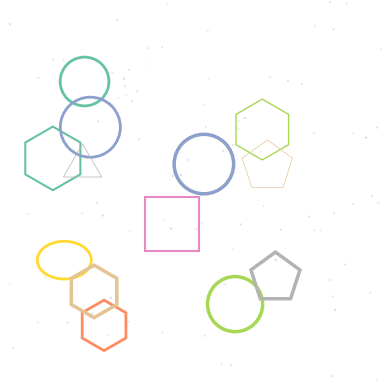[{"shape": "hexagon", "thickness": 1.5, "radius": 0.41, "center": [0.137, 0.589]}, {"shape": "circle", "thickness": 2, "radius": 0.32, "center": [0.22, 0.788]}, {"shape": "hexagon", "thickness": 2, "radius": 0.33, "center": [0.27, 0.155]}, {"shape": "circle", "thickness": 2.5, "radius": 0.39, "center": [0.53, 0.574]}, {"shape": "circle", "thickness": 2, "radius": 0.39, "center": [0.235, 0.67]}, {"shape": "square", "thickness": 1.5, "radius": 0.35, "center": [0.448, 0.417]}, {"shape": "circle", "thickness": 2.5, "radius": 0.36, "center": [0.611, 0.21]}, {"shape": "hexagon", "thickness": 1, "radius": 0.39, "center": [0.681, 0.664]}, {"shape": "oval", "thickness": 2, "radius": 0.35, "center": [0.167, 0.324]}, {"shape": "hexagon", "thickness": 2.5, "radius": 0.34, "center": [0.244, 0.243]}, {"shape": "pentagon", "thickness": 0.5, "radius": 0.34, "center": [0.694, 0.568]}, {"shape": "triangle", "thickness": 0.5, "radius": 0.29, "center": [0.214, 0.569]}, {"shape": "pentagon", "thickness": 2.5, "radius": 0.33, "center": [0.715, 0.278]}]